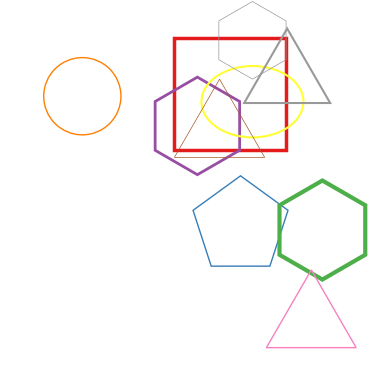[{"shape": "square", "thickness": 2.5, "radius": 0.73, "center": [0.597, 0.757]}, {"shape": "pentagon", "thickness": 1, "radius": 0.65, "center": [0.625, 0.414]}, {"shape": "hexagon", "thickness": 3, "radius": 0.64, "center": [0.837, 0.403]}, {"shape": "hexagon", "thickness": 2, "radius": 0.63, "center": [0.513, 0.673]}, {"shape": "circle", "thickness": 1, "radius": 0.5, "center": [0.214, 0.75]}, {"shape": "oval", "thickness": 1.5, "radius": 0.66, "center": [0.656, 0.736]}, {"shape": "triangle", "thickness": 0.5, "radius": 0.68, "center": [0.57, 0.659]}, {"shape": "triangle", "thickness": 1, "radius": 0.67, "center": [0.809, 0.164]}, {"shape": "hexagon", "thickness": 0.5, "radius": 0.5, "center": [0.656, 0.895]}, {"shape": "triangle", "thickness": 1.5, "radius": 0.64, "center": [0.746, 0.797]}]